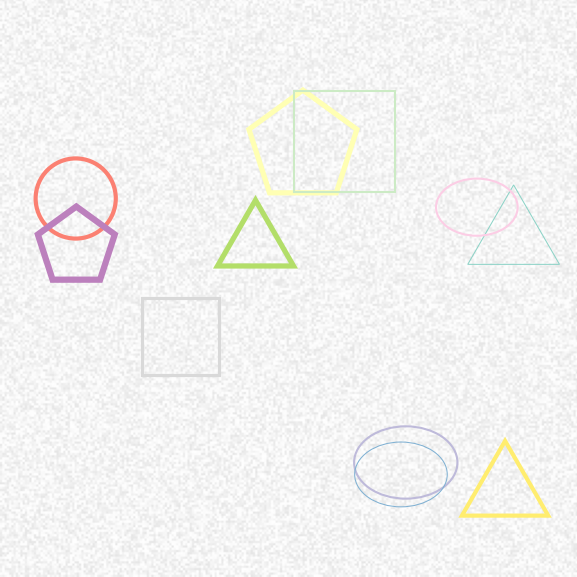[{"shape": "triangle", "thickness": 0.5, "radius": 0.46, "center": [0.889, 0.587]}, {"shape": "pentagon", "thickness": 2.5, "radius": 0.49, "center": [0.525, 0.745]}, {"shape": "oval", "thickness": 1, "radius": 0.45, "center": [0.703, 0.198]}, {"shape": "circle", "thickness": 2, "radius": 0.35, "center": [0.131, 0.655]}, {"shape": "oval", "thickness": 0.5, "radius": 0.4, "center": [0.694, 0.178]}, {"shape": "triangle", "thickness": 2.5, "radius": 0.38, "center": [0.442, 0.577]}, {"shape": "oval", "thickness": 1, "radius": 0.35, "center": [0.826, 0.64]}, {"shape": "square", "thickness": 1.5, "radius": 0.33, "center": [0.312, 0.416]}, {"shape": "pentagon", "thickness": 3, "radius": 0.35, "center": [0.132, 0.571]}, {"shape": "square", "thickness": 1, "radius": 0.44, "center": [0.596, 0.754]}, {"shape": "triangle", "thickness": 2, "radius": 0.43, "center": [0.875, 0.149]}]